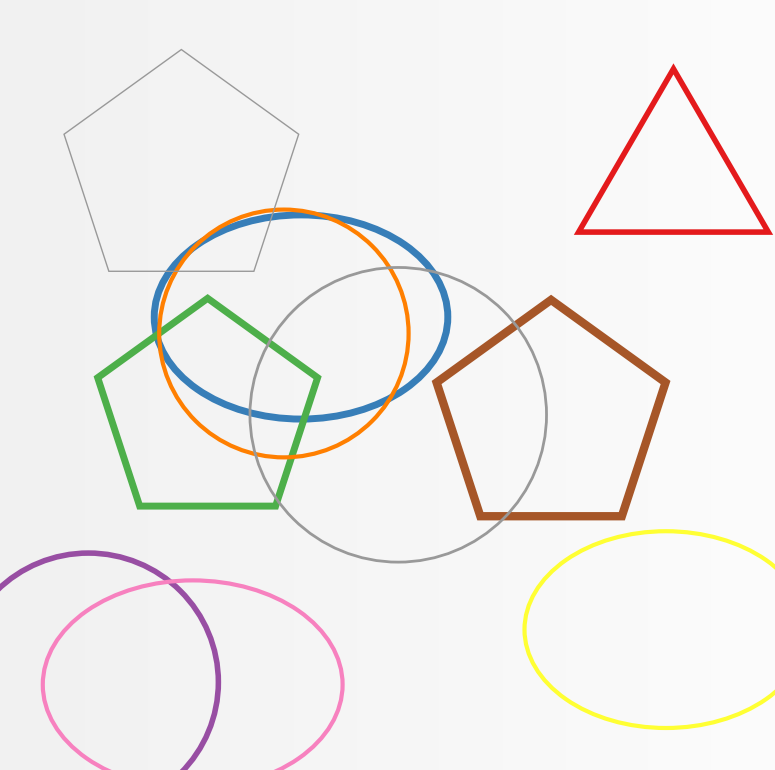[{"shape": "triangle", "thickness": 2, "radius": 0.71, "center": [0.869, 0.769]}, {"shape": "oval", "thickness": 2.5, "radius": 0.95, "center": [0.388, 0.588]}, {"shape": "pentagon", "thickness": 2.5, "radius": 0.75, "center": [0.268, 0.463]}, {"shape": "circle", "thickness": 2, "radius": 0.84, "center": [0.114, 0.114]}, {"shape": "circle", "thickness": 1.5, "radius": 0.8, "center": [0.366, 0.567]}, {"shape": "oval", "thickness": 1.5, "radius": 0.91, "center": [0.859, 0.182]}, {"shape": "pentagon", "thickness": 3, "radius": 0.78, "center": [0.711, 0.455]}, {"shape": "oval", "thickness": 1.5, "radius": 0.97, "center": [0.249, 0.111]}, {"shape": "circle", "thickness": 1, "radius": 0.96, "center": [0.514, 0.461]}, {"shape": "pentagon", "thickness": 0.5, "radius": 0.8, "center": [0.234, 0.776]}]